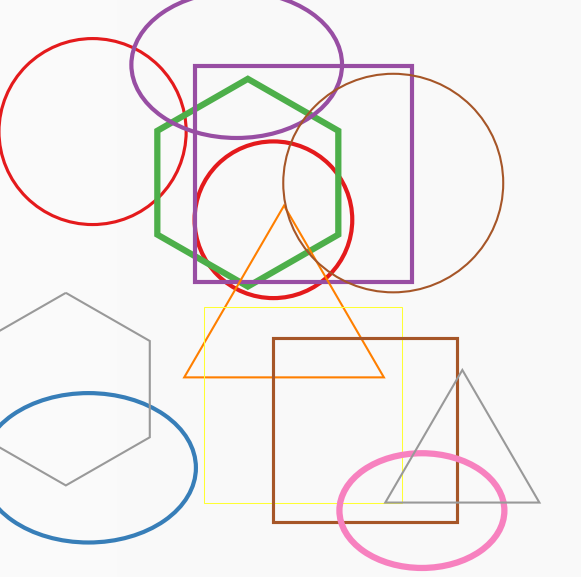[{"shape": "circle", "thickness": 1.5, "radius": 0.81, "center": [0.159, 0.771]}, {"shape": "circle", "thickness": 2, "radius": 0.68, "center": [0.47, 0.619]}, {"shape": "oval", "thickness": 2, "radius": 0.92, "center": [0.152, 0.189]}, {"shape": "hexagon", "thickness": 3, "radius": 0.9, "center": [0.426, 0.683]}, {"shape": "oval", "thickness": 2, "radius": 0.91, "center": [0.407, 0.887]}, {"shape": "square", "thickness": 2, "radius": 0.94, "center": [0.522, 0.697]}, {"shape": "triangle", "thickness": 1, "radius": 0.99, "center": [0.489, 0.445]}, {"shape": "square", "thickness": 0.5, "radius": 0.85, "center": [0.521, 0.298]}, {"shape": "circle", "thickness": 1, "radius": 0.95, "center": [0.677, 0.682]}, {"shape": "square", "thickness": 1.5, "radius": 0.79, "center": [0.628, 0.254]}, {"shape": "oval", "thickness": 3, "radius": 0.71, "center": [0.726, 0.115]}, {"shape": "triangle", "thickness": 1, "radius": 0.77, "center": [0.795, 0.205]}, {"shape": "hexagon", "thickness": 1, "radius": 0.83, "center": [0.113, 0.325]}]